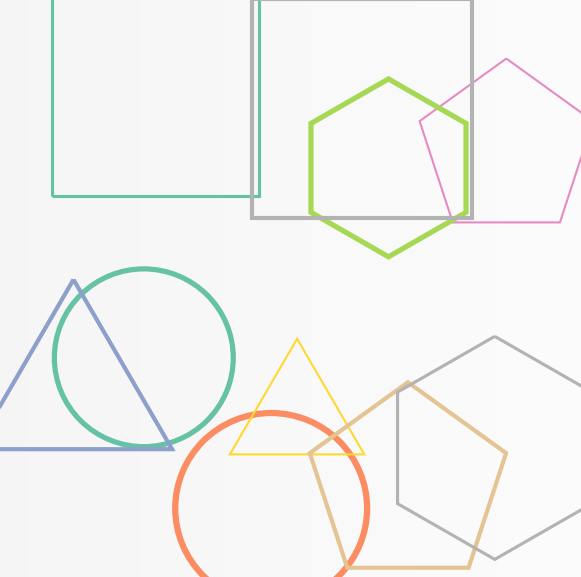[{"shape": "circle", "thickness": 2.5, "radius": 0.77, "center": [0.247, 0.38]}, {"shape": "square", "thickness": 1.5, "radius": 0.89, "center": [0.268, 0.839]}, {"shape": "circle", "thickness": 3, "radius": 0.83, "center": [0.467, 0.119]}, {"shape": "triangle", "thickness": 2, "radius": 0.98, "center": [0.126, 0.319]}, {"shape": "pentagon", "thickness": 1, "radius": 0.78, "center": [0.871, 0.741]}, {"shape": "hexagon", "thickness": 2.5, "radius": 0.77, "center": [0.668, 0.708]}, {"shape": "triangle", "thickness": 1, "radius": 0.67, "center": [0.511, 0.279]}, {"shape": "pentagon", "thickness": 2, "radius": 0.89, "center": [0.702, 0.16]}, {"shape": "hexagon", "thickness": 1.5, "radius": 0.97, "center": [0.851, 0.224]}, {"shape": "square", "thickness": 2, "radius": 0.95, "center": [0.623, 0.811]}]